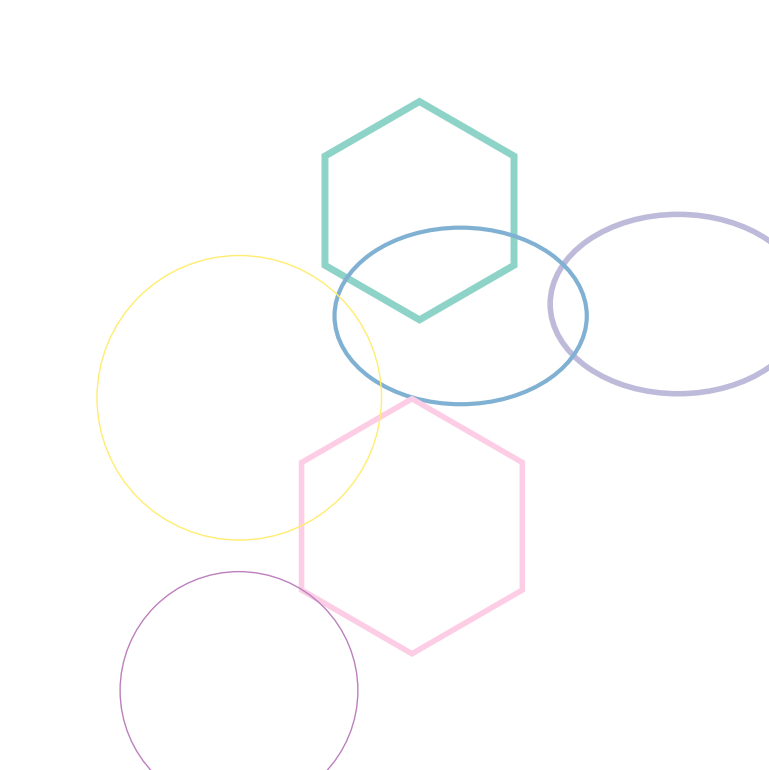[{"shape": "hexagon", "thickness": 2.5, "radius": 0.71, "center": [0.545, 0.726]}, {"shape": "oval", "thickness": 2, "radius": 0.83, "center": [0.881, 0.605]}, {"shape": "oval", "thickness": 1.5, "radius": 0.82, "center": [0.598, 0.59]}, {"shape": "hexagon", "thickness": 2, "radius": 0.83, "center": [0.535, 0.317]}, {"shape": "circle", "thickness": 0.5, "radius": 0.77, "center": [0.31, 0.103]}, {"shape": "circle", "thickness": 0.5, "radius": 0.92, "center": [0.311, 0.483]}]